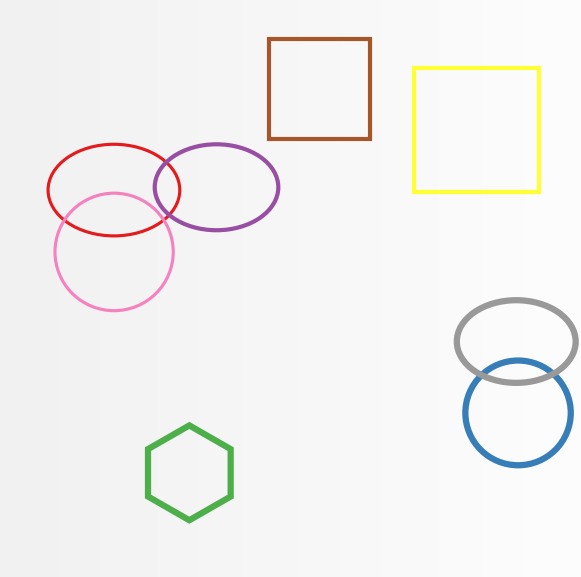[{"shape": "oval", "thickness": 1.5, "radius": 0.57, "center": [0.196, 0.67]}, {"shape": "circle", "thickness": 3, "radius": 0.45, "center": [0.891, 0.284]}, {"shape": "hexagon", "thickness": 3, "radius": 0.41, "center": [0.326, 0.18]}, {"shape": "oval", "thickness": 2, "radius": 0.53, "center": [0.373, 0.675]}, {"shape": "square", "thickness": 2, "radius": 0.54, "center": [0.821, 0.774]}, {"shape": "square", "thickness": 2, "radius": 0.44, "center": [0.55, 0.845]}, {"shape": "circle", "thickness": 1.5, "radius": 0.51, "center": [0.196, 0.563]}, {"shape": "oval", "thickness": 3, "radius": 0.51, "center": [0.888, 0.408]}]